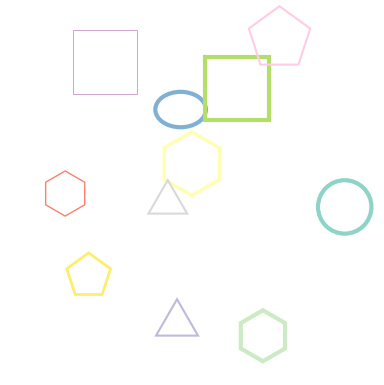[{"shape": "circle", "thickness": 3, "radius": 0.35, "center": [0.895, 0.463]}, {"shape": "hexagon", "thickness": 2.5, "radius": 0.41, "center": [0.498, 0.575]}, {"shape": "triangle", "thickness": 1.5, "radius": 0.31, "center": [0.46, 0.16]}, {"shape": "hexagon", "thickness": 1, "radius": 0.29, "center": [0.169, 0.497]}, {"shape": "oval", "thickness": 3, "radius": 0.33, "center": [0.469, 0.715]}, {"shape": "square", "thickness": 3, "radius": 0.41, "center": [0.616, 0.771]}, {"shape": "pentagon", "thickness": 1.5, "radius": 0.42, "center": [0.726, 0.9]}, {"shape": "triangle", "thickness": 1.5, "radius": 0.29, "center": [0.436, 0.474]}, {"shape": "square", "thickness": 0.5, "radius": 0.42, "center": [0.272, 0.838]}, {"shape": "hexagon", "thickness": 3, "radius": 0.33, "center": [0.683, 0.128]}, {"shape": "pentagon", "thickness": 2, "radius": 0.3, "center": [0.23, 0.283]}]